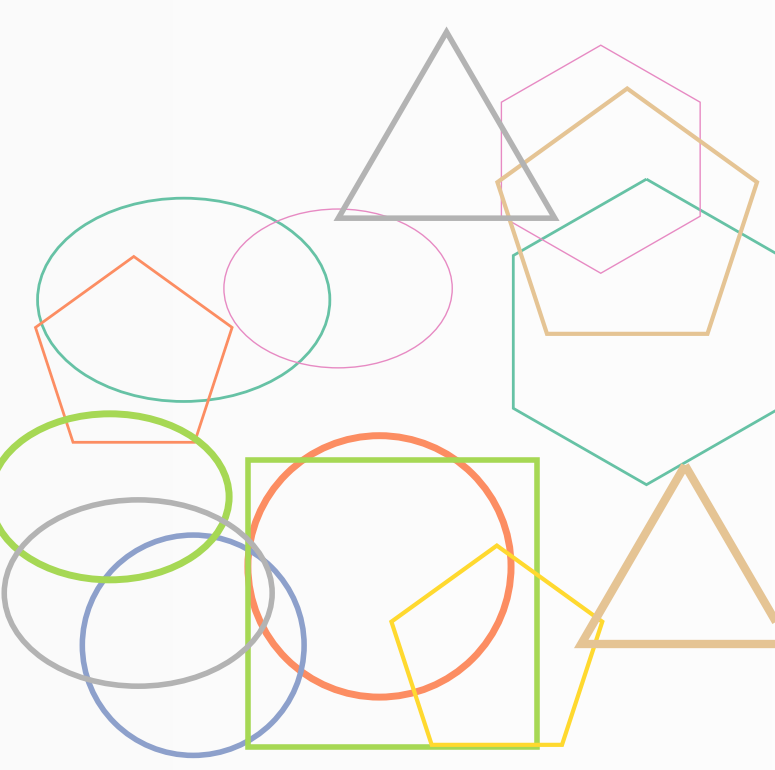[{"shape": "oval", "thickness": 1, "radius": 0.94, "center": [0.237, 0.611]}, {"shape": "hexagon", "thickness": 1, "radius": 0.99, "center": [0.834, 0.569]}, {"shape": "circle", "thickness": 2.5, "radius": 0.85, "center": [0.49, 0.264]}, {"shape": "pentagon", "thickness": 1, "radius": 0.67, "center": [0.173, 0.534]}, {"shape": "circle", "thickness": 2, "radius": 0.72, "center": [0.249, 0.162]}, {"shape": "oval", "thickness": 0.5, "radius": 0.74, "center": [0.436, 0.625]}, {"shape": "hexagon", "thickness": 0.5, "radius": 0.74, "center": [0.775, 0.793]}, {"shape": "square", "thickness": 2, "radius": 0.93, "center": [0.506, 0.216]}, {"shape": "oval", "thickness": 2.5, "radius": 0.77, "center": [0.142, 0.355]}, {"shape": "pentagon", "thickness": 1.5, "radius": 0.72, "center": [0.641, 0.148]}, {"shape": "pentagon", "thickness": 1.5, "radius": 0.88, "center": [0.809, 0.709]}, {"shape": "triangle", "thickness": 3, "radius": 0.77, "center": [0.884, 0.241]}, {"shape": "triangle", "thickness": 2, "radius": 0.81, "center": [0.576, 0.797]}, {"shape": "oval", "thickness": 2, "radius": 0.86, "center": [0.178, 0.23]}]